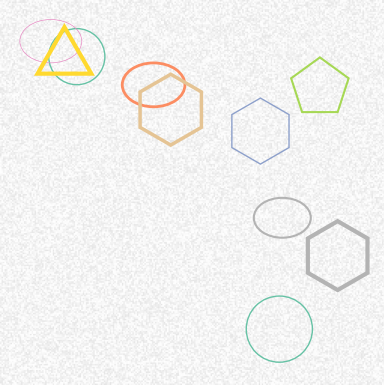[{"shape": "circle", "thickness": 1, "radius": 0.43, "center": [0.726, 0.145]}, {"shape": "circle", "thickness": 1, "radius": 0.36, "center": [0.2, 0.853]}, {"shape": "oval", "thickness": 2, "radius": 0.41, "center": [0.399, 0.78]}, {"shape": "hexagon", "thickness": 1, "radius": 0.43, "center": [0.676, 0.66]}, {"shape": "oval", "thickness": 0.5, "radius": 0.4, "center": [0.132, 0.893]}, {"shape": "pentagon", "thickness": 1.5, "radius": 0.39, "center": [0.831, 0.772]}, {"shape": "triangle", "thickness": 3, "radius": 0.4, "center": [0.167, 0.849]}, {"shape": "hexagon", "thickness": 2.5, "radius": 0.46, "center": [0.444, 0.715]}, {"shape": "oval", "thickness": 1.5, "radius": 0.37, "center": [0.733, 0.434]}, {"shape": "hexagon", "thickness": 3, "radius": 0.45, "center": [0.877, 0.336]}]